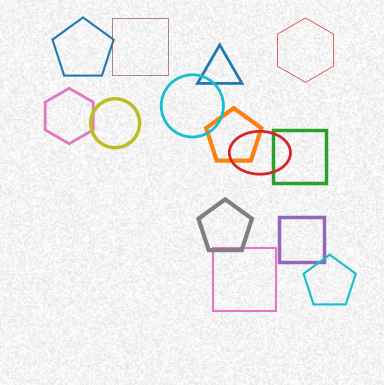[{"shape": "triangle", "thickness": 2, "radius": 0.33, "center": [0.571, 0.817]}, {"shape": "pentagon", "thickness": 1.5, "radius": 0.42, "center": [0.216, 0.871]}, {"shape": "pentagon", "thickness": 3, "radius": 0.38, "center": [0.607, 0.644]}, {"shape": "square", "thickness": 2.5, "radius": 0.35, "center": [0.778, 0.593]}, {"shape": "hexagon", "thickness": 0.5, "radius": 0.42, "center": [0.793, 0.87]}, {"shape": "oval", "thickness": 2, "radius": 0.4, "center": [0.675, 0.603]}, {"shape": "square", "thickness": 2.5, "radius": 0.29, "center": [0.784, 0.378]}, {"shape": "square", "thickness": 0.5, "radius": 0.37, "center": [0.364, 0.879]}, {"shape": "square", "thickness": 1.5, "radius": 0.41, "center": [0.634, 0.273]}, {"shape": "hexagon", "thickness": 2, "radius": 0.36, "center": [0.18, 0.699]}, {"shape": "pentagon", "thickness": 3, "radius": 0.36, "center": [0.585, 0.409]}, {"shape": "circle", "thickness": 2.5, "radius": 0.32, "center": [0.299, 0.68]}, {"shape": "pentagon", "thickness": 1.5, "radius": 0.36, "center": [0.856, 0.267]}, {"shape": "circle", "thickness": 2, "radius": 0.4, "center": [0.5, 0.725]}]